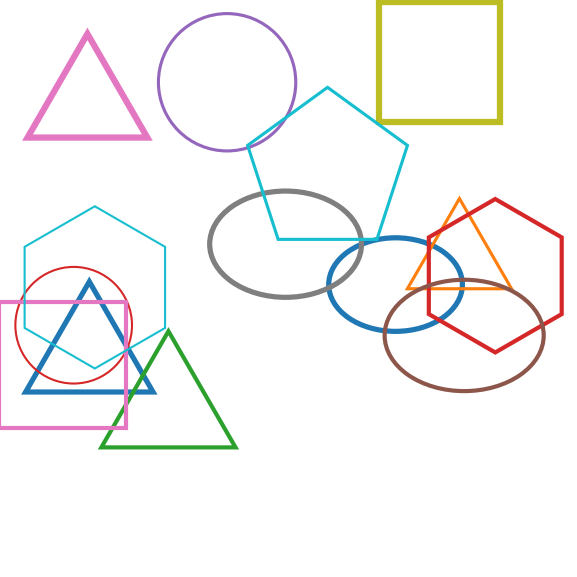[{"shape": "triangle", "thickness": 2.5, "radius": 0.64, "center": [0.155, 0.384]}, {"shape": "oval", "thickness": 2.5, "radius": 0.58, "center": [0.685, 0.506]}, {"shape": "triangle", "thickness": 1.5, "radius": 0.52, "center": [0.796, 0.551]}, {"shape": "triangle", "thickness": 2, "radius": 0.67, "center": [0.292, 0.291]}, {"shape": "hexagon", "thickness": 2, "radius": 0.66, "center": [0.858, 0.522]}, {"shape": "circle", "thickness": 1, "radius": 0.5, "center": [0.128, 0.436]}, {"shape": "circle", "thickness": 1.5, "radius": 0.59, "center": [0.393, 0.857]}, {"shape": "oval", "thickness": 2, "radius": 0.69, "center": [0.804, 0.418]}, {"shape": "triangle", "thickness": 3, "radius": 0.6, "center": [0.151, 0.821]}, {"shape": "square", "thickness": 2, "radius": 0.55, "center": [0.108, 0.367]}, {"shape": "oval", "thickness": 2.5, "radius": 0.66, "center": [0.495, 0.576]}, {"shape": "square", "thickness": 3, "radius": 0.52, "center": [0.761, 0.891]}, {"shape": "pentagon", "thickness": 1.5, "radius": 0.73, "center": [0.567, 0.702]}, {"shape": "hexagon", "thickness": 1, "radius": 0.7, "center": [0.164, 0.501]}]